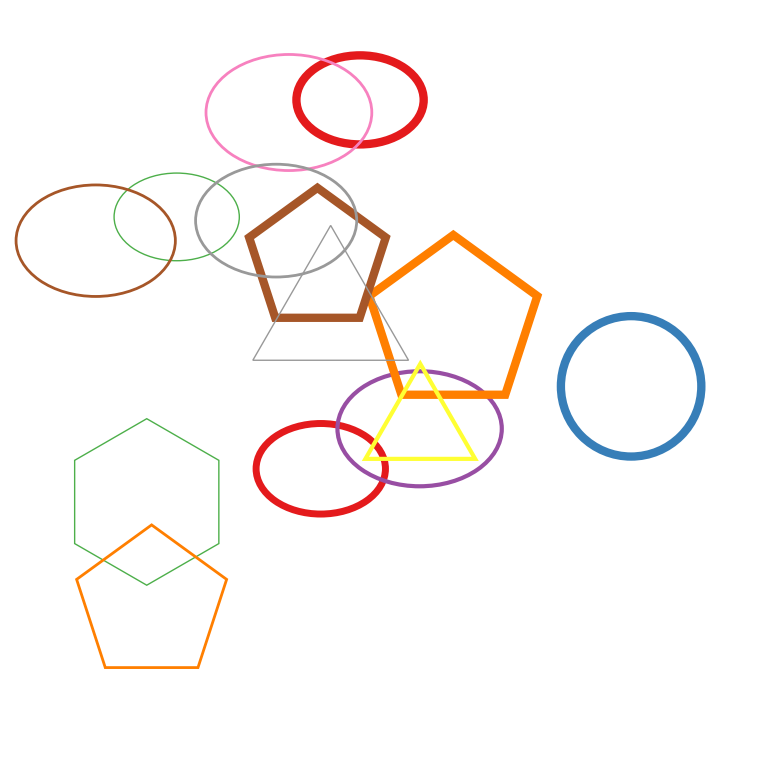[{"shape": "oval", "thickness": 3, "radius": 0.41, "center": [0.468, 0.87]}, {"shape": "oval", "thickness": 2.5, "radius": 0.42, "center": [0.417, 0.391]}, {"shape": "circle", "thickness": 3, "radius": 0.46, "center": [0.82, 0.498]}, {"shape": "hexagon", "thickness": 0.5, "radius": 0.54, "center": [0.191, 0.348]}, {"shape": "oval", "thickness": 0.5, "radius": 0.41, "center": [0.229, 0.718]}, {"shape": "oval", "thickness": 1.5, "radius": 0.53, "center": [0.545, 0.443]}, {"shape": "pentagon", "thickness": 3, "radius": 0.57, "center": [0.589, 0.58]}, {"shape": "pentagon", "thickness": 1, "radius": 0.51, "center": [0.197, 0.216]}, {"shape": "triangle", "thickness": 1.5, "radius": 0.41, "center": [0.546, 0.445]}, {"shape": "oval", "thickness": 1, "radius": 0.52, "center": [0.124, 0.687]}, {"shape": "pentagon", "thickness": 3, "radius": 0.47, "center": [0.412, 0.663]}, {"shape": "oval", "thickness": 1, "radius": 0.54, "center": [0.375, 0.854]}, {"shape": "oval", "thickness": 1, "radius": 0.52, "center": [0.359, 0.713]}, {"shape": "triangle", "thickness": 0.5, "radius": 0.58, "center": [0.429, 0.59]}]